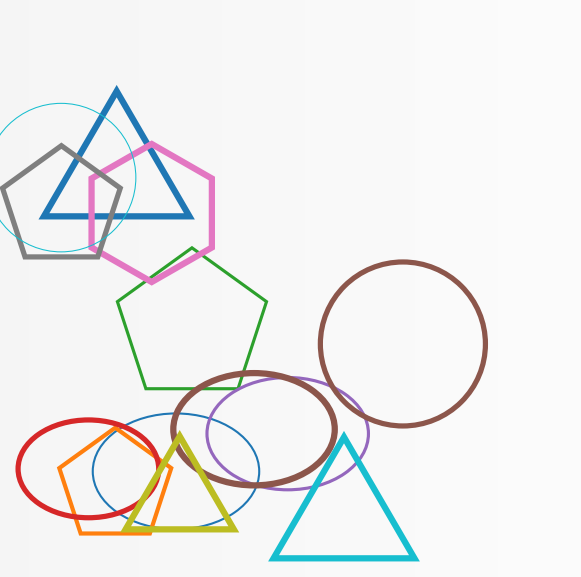[{"shape": "triangle", "thickness": 3, "radius": 0.72, "center": [0.201, 0.697]}, {"shape": "oval", "thickness": 1, "radius": 0.72, "center": [0.303, 0.183]}, {"shape": "pentagon", "thickness": 2, "radius": 0.51, "center": [0.198, 0.157]}, {"shape": "pentagon", "thickness": 1.5, "radius": 0.67, "center": [0.33, 0.435]}, {"shape": "oval", "thickness": 2.5, "radius": 0.6, "center": [0.152, 0.187]}, {"shape": "oval", "thickness": 1.5, "radius": 0.69, "center": [0.495, 0.248]}, {"shape": "oval", "thickness": 3, "radius": 0.69, "center": [0.437, 0.256]}, {"shape": "circle", "thickness": 2.5, "radius": 0.71, "center": [0.693, 0.404]}, {"shape": "hexagon", "thickness": 3, "radius": 0.6, "center": [0.261, 0.63]}, {"shape": "pentagon", "thickness": 2.5, "radius": 0.53, "center": [0.106, 0.64]}, {"shape": "triangle", "thickness": 3, "radius": 0.54, "center": [0.309, 0.136]}, {"shape": "triangle", "thickness": 3, "radius": 0.7, "center": [0.592, 0.102]}, {"shape": "circle", "thickness": 0.5, "radius": 0.64, "center": [0.105, 0.692]}]